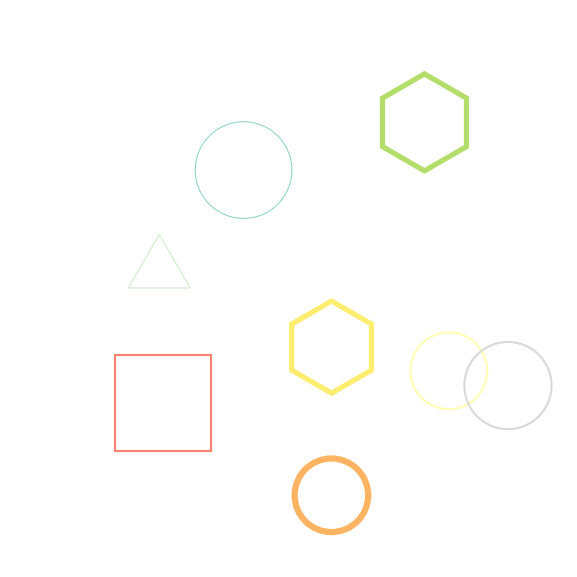[{"shape": "circle", "thickness": 0.5, "radius": 0.42, "center": [0.422, 0.705]}, {"shape": "circle", "thickness": 1, "radius": 0.33, "center": [0.777, 0.357]}, {"shape": "square", "thickness": 1, "radius": 0.41, "center": [0.282, 0.302]}, {"shape": "circle", "thickness": 3, "radius": 0.32, "center": [0.574, 0.142]}, {"shape": "hexagon", "thickness": 2.5, "radius": 0.42, "center": [0.735, 0.787]}, {"shape": "circle", "thickness": 1, "radius": 0.38, "center": [0.88, 0.332]}, {"shape": "triangle", "thickness": 0.5, "radius": 0.31, "center": [0.276, 0.531]}, {"shape": "hexagon", "thickness": 2.5, "radius": 0.4, "center": [0.574, 0.398]}]